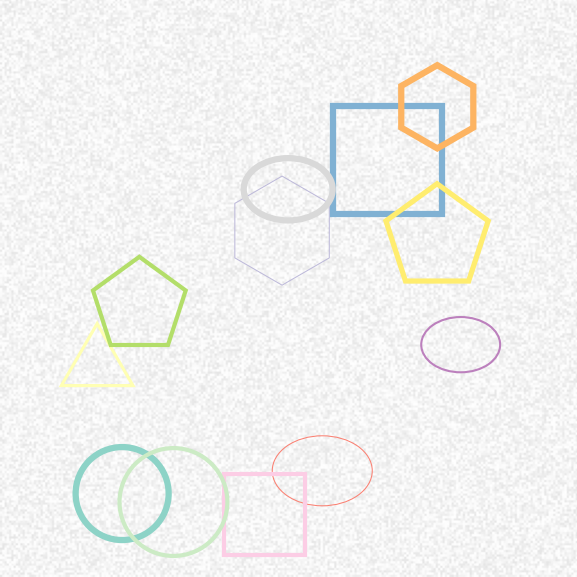[{"shape": "circle", "thickness": 3, "radius": 0.4, "center": [0.211, 0.145]}, {"shape": "triangle", "thickness": 1.5, "radius": 0.36, "center": [0.168, 0.367]}, {"shape": "hexagon", "thickness": 0.5, "radius": 0.47, "center": [0.488, 0.6]}, {"shape": "oval", "thickness": 0.5, "radius": 0.43, "center": [0.558, 0.184]}, {"shape": "square", "thickness": 3, "radius": 0.47, "center": [0.671, 0.722]}, {"shape": "hexagon", "thickness": 3, "radius": 0.36, "center": [0.757, 0.814]}, {"shape": "pentagon", "thickness": 2, "radius": 0.42, "center": [0.241, 0.47]}, {"shape": "square", "thickness": 2, "radius": 0.35, "center": [0.459, 0.109]}, {"shape": "oval", "thickness": 3, "radius": 0.39, "center": [0.499, 0.671]}, {"shape": "oval", "thickness": 1, "radius": 0.34, "center": [0.798, 0.402]}, {"shape": "circle", "thickness": 2, "radius": 0.47, "center": [0.3, 0.13]}, {"shape": "pentagon", "thickness": 2.5, "radius": 0.47, "center": [0.757, 0.588]}]